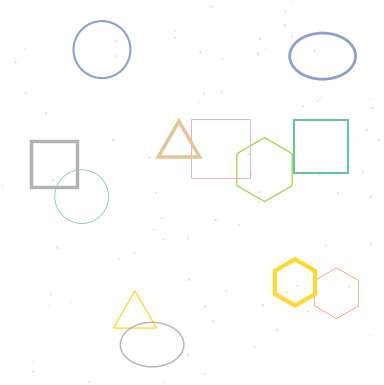[{"shape": "square", "thickness": 1.5, "radius": 0.35, "center": [0.834, 0.62]}, {"shape": "circle", "thickness": 0.5, "radius": 0.35, "center": [0.212, 0.489]}, {"shape": "hexagon", "thickness": 0.5, "radius": 0.33, "center": [0.874, 0.238]}, {"shape": "circle", "thickness": 1.5, "radius": 0.37, "center": [0.265, 0.871]}, {"shape": "oval", "thickness": 2, "radius": 0.43, "center": [0.838, 0.854]}, {"shape": "square", "thickness": 0.5, "radius": 0.38, "center": [0.573, 0.615]}, {"shape": "hexagon", "thickness": 1, "radius": 0.41, "center": [0.687, 0.559]}, {"shape": "triangle", "thickness": 1, "radius": 0.32, "center": [0.351, 0.18]}, {"shape": "hexagon", "thickness": 3, "radius": 0.3, "center": [0.766, 0.266]}, {"shape": "triangle", "thickness": 2.5, "radius": 0.31, "center": [0.465, 0.623]}, {"shape": "square", "thickness": 2.5, "radius": 0.3, "center": [0.141, 0.573]}, {"shape": "oval", "thickness": 1, "radius": 0.41, "center": [0.395, 0.105]}]